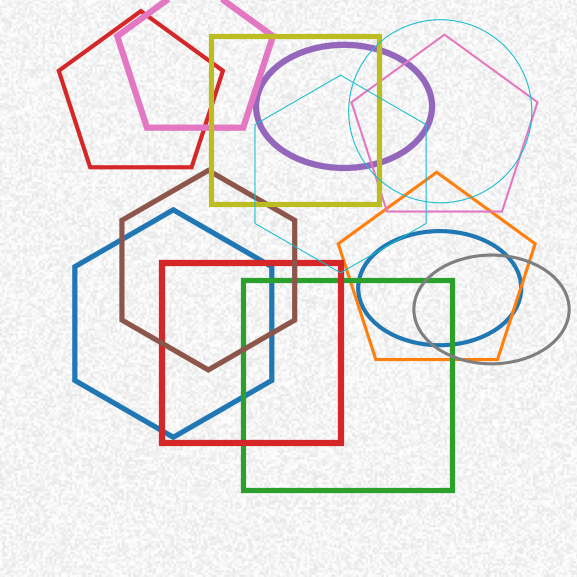[{"shape": "oval", "thickness": 2, "radius": 0.71, "center": [0.761, 0.5]}, {"shape": "hexagon", "thickness": 2.5, "radius": 0.98, "center": [0.3, 0.439]}, {"shape": "pentagon", "thickness": 1.5, "radius": 0.9, "center": [0.756, 0.522]}, {"shape": "square", "thickness": 2.5, "radius": 0.91, "center": [0.602, 0.332]}, {"shape": "pentagon", "thickness": 2, "radius": 0.75, "center": [0.244, 0.83]}, {"shape": "square", "thickness": 3, "radius": 0.78, "center": [0.436, 0.388]}, {"shape": "oval", "thickness": 3, "radius": 0.76, "center": [0.596, 0.815]}, {"shape": "hexagon", "thickness": 2.5, "radius": 0.86, "center": [0.361, 0.531]}, {"shape": "pentagon", "thickness": 1, "radius": 0.85, "center": [0.77, 0.77]}, {"shape": "pentagon", "thickness": 3, "radius": 0.71, "center": [0.338, 0.893]}, {"shape": "oval", "thickness": 1.5, "radius": 0.67, "center": [0.851, 0.463]}, {"shape": "square", "thickness": 2.5, "radius": 0.73, "center": [0.511, 0.791]}, {"shape": "hexagon", "thickness": 0.5, "radius": 0.86, "center": [0.59, 0.698]}, {"shape": "circle", "thickness": 0.5, "radius": 0.79, "center": [0.762, 0.806]}]